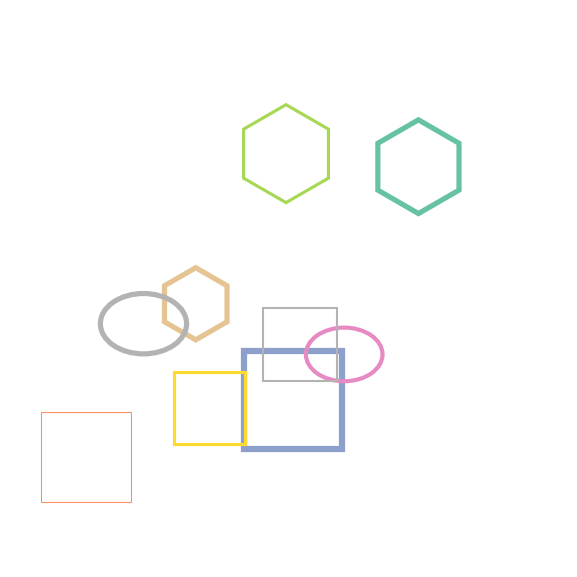[{"shape": "hexagon", "thickness": 2.5, "radius": 0.41, "center": [0.725, 0.71]}, {"shape": "square", "thickness": 0.5, "radius": 0.39, "center": [0.149, 0.208]}, {"shape": "square", "thickness": 3, "radius": 0.42, "center": [0.507, 0.307]}, {"shape": "oval", "thickness": 2, "radius": 0.33, "center": [0.596, 0.385]}, {"shape": "hexagon", "thickness": 1.5, "radius": 0.42, "center": [0.495, 0.733]}, {"shape": "square", "thickness": 1.5, "radius": 0.31, "center": [0.363, 0.292]}, {"shape": "hexagon", "thickness": 2.5, "radius": 0.31, "center": [0.339, 0.473]}, {"shape": "square", "thickness": 1, "radius": 0.32, "center": [0.519, 0.403]}, {"shape": "oval", "thickness": 2.5, "radius": 0.37, "center": [0.248, 0.439]}]